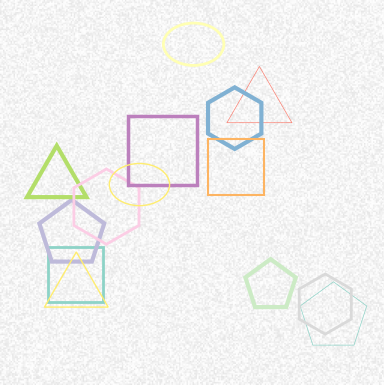[{"shape": "pentagon", "thickness": 0.5, "radius": 0.45, "center": [0.866, 0.177]}, {"shape": "square", "thickness": 2, "radius": 0.36, "center": [0.196, 0.286]}, {"shape": "oval", "thickness": 2, "radius": 0.39, "center": [0.503, 0.885]}, {"shape": "pentagon", "thickness": 3, "radius": 0.44, "center": [0.187, 0.392]}, {"shape": "triangle", "thickness": 0.5, "radius": 0.49, "center": [0.674, 0.73]}, {"shape": "hexagon", "thickness": 3, "radius": 0.4, "center": [0.61, 0.693]}, {"shape": "square", "thickness": 1.5, "radius": 0.37, "center": [0.613, 0.567]}, {"shape": "triangle", "thickness": 3, "radius": 0.45, "center": [0.147, 0.533]}, {"shape": "hexagon", "thickness": 2, "radius": 0.49, "center": [0.277, 0.463]}, {"shape": "hexagon", "thickness": 2, "radius": 0.39, "center": [0.845, 0.21]}, {"shape": "square", "thickness": 2.5, "radius": 0.45, "center": [0.423, 0.609]}, {"shape": "pentagon", "thickness": 3, "radius": 0.34, "center": [0.703, 0.258]}, {"shape": "oval", "thickness": 1, "radius": 0.39, "center": [0.362, 0.521]}, {"shape": "triangle", "thickness": 1, "radius": 0.48, "center": [0.198, 0.25]}]